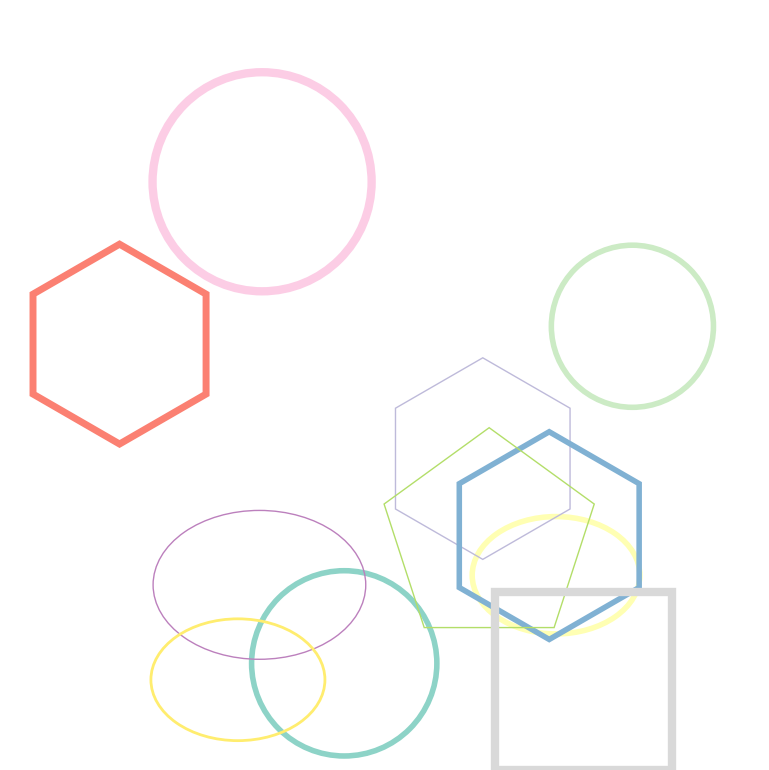[{"shape": "circle", "thickness": 2, "radius": 0.6, "center": [0.447, 0.139]}, {"shape": "oval", "thickness": 2, "radius": 0.54, "center": [0.722, 0.253]}, {"shape": "hexagon", "thickness": 0.5, "radius": 0.65, "center": [0.627, 0.404]}, {"shape": "hexagon", "thickness": 2.5, "radius": 0.65, "center": [0.155, 0.553]}, {"shape": "hexagon", "thickness": 2, "radius": 0.67, "center": [0.713, 0.304]}, {"shape": "pentagon", "thickness": 0.5, "radius": 0.72, "center": [0.635, 0.301]}, {"shape": "circle", "thickness": 3, "radius": 0.71, "center": [0.34, 0.764]}, {"shape": "square", "thickness": 3, "radius": 0.58, "center": [0.758, 0.115]}, {"shape": "oval", "thickness": 0.5, "radius": 0.69, "center": [0.337, 0.24]}, {"shape": "circle", "thickness": 2, "radius": 0.53, "center": [0.821, 0.576]}, {"shape": "oval", "thickness": 1, "radius": 0.56, "center": [0.309, 0.117]}]